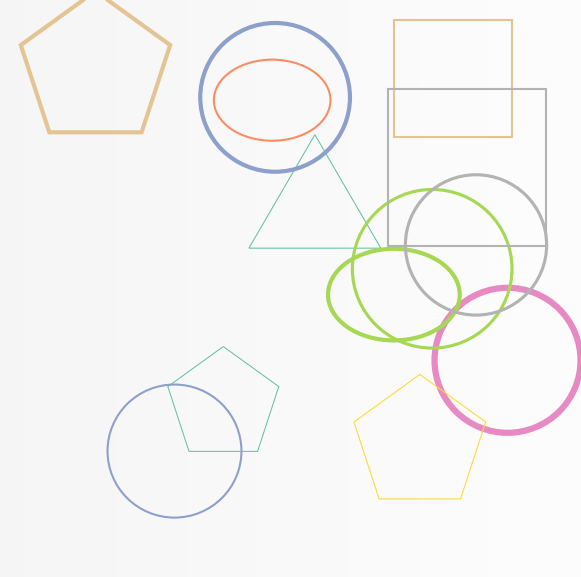[{"shape": "triangle", "thickness": 0.5, "radius": 0.66, "center": [0.542, 0.635]}, {"shape": "pentagon", "thickness": 0.5, "radius": 0.5, "center": [0.384, 0.299]}, {"shape": "oval", "thickness": 1, "radius": 0.5, "center": [0.468, 0.826]}, {"shape": "circle", "thickness": 2, "radius": 0.64, "center": [0.473, 0.831]}, {"shape": "circle", "thickness": 1, "radius": 0.58, "center": [0.3, 0.218]}, {"shape": "circle", "thickness": 3, "radius": 0.63, "center": [0.873, 0.375]}, {"shape": "circle", "thickness": 1.5, "radius": 0.69, "center": [0.744, 0.534]}, {"shape": "oval", "thickness": 2, "radius": 0.57, "center": [0.678, 0.489]}, {"shape": "pentagon", "thickness": 0.5, "radius": 0.6, "center": [0.722, 0.232]}, {"shape": "square", "thickness": 1, "radius": 0.51, "center": [0.779, 0.863]}, {"shape": "pentagon", "thickness": 2, "radius": 0.68, "center": [0.164, 0.879]}, {"shape": "square", "thickness": 1, "radius": 0.68, "center": [0.803, 0.709]}, {"shape": "circle", "thickness": 1.5, "radius": 0.61, "center": [0.819, 0.575]}]